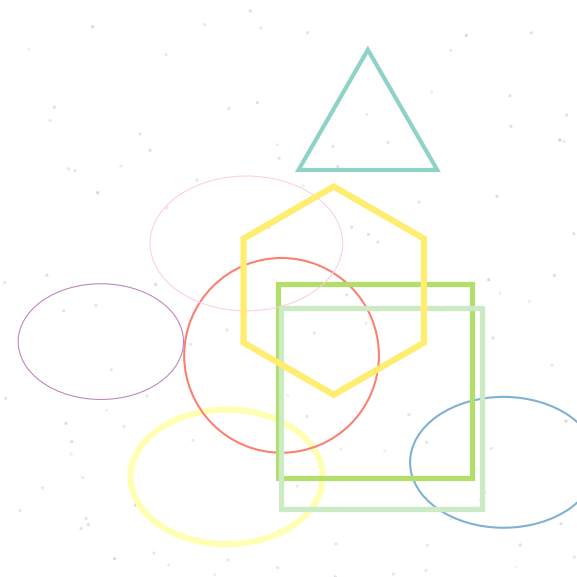[{"shape": "triangle", "thickness": 2, "radius": 0.69, "center": [0.637, 0.774]}, {"shape": "oval", "thickness": 3, "radius": 0.83, "center": [0.392, 0.173]}, {"shape": "circle", "thickness": 1, "radius": 0.84, "center": [0.488, 0.384]}, {"shape": "oval", "thickness": 1, "radius": 0.81, "center": [0.872, 0.199]}, {"shape": "square", "thickness": 2.5, "radius": 0.84, "center": [0.65, 0.339]}, {"shape": "oval", "thickness": 0.5, "radius": 0.83, "center": [0.427, 0.578]}, {"shape": "oval", "thickness": 0.5, "radius": 0.72, "center": [0.175, 0.408]}, {"shape": "square", "thickness": 2.5, "radius": 0.87, "center": [0.661, 0.292]}, {"shape": "hexagon", "thickness": 3, "radius": 0.9, "center": [0.578, 0.496]}]